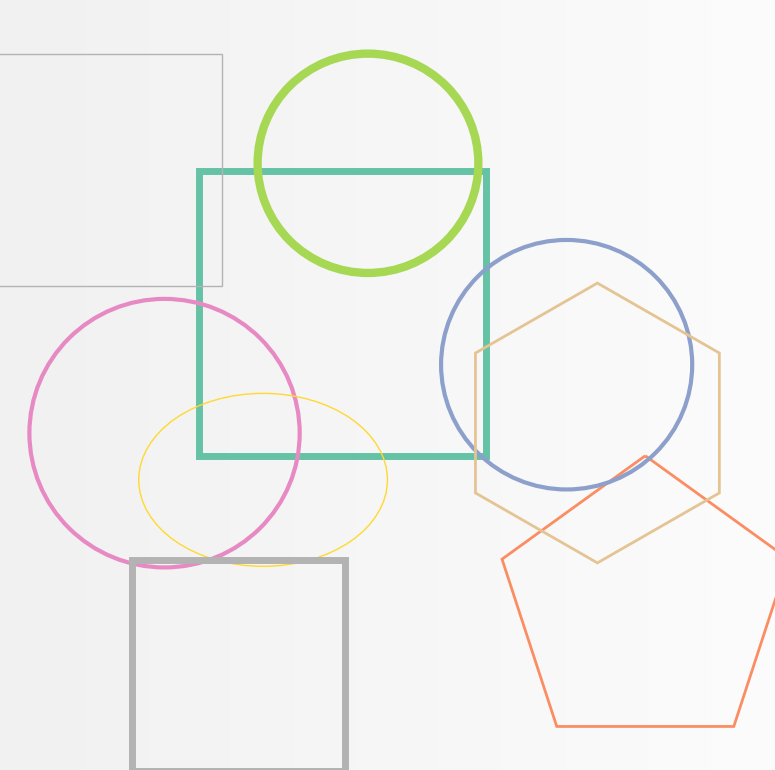[{"shape": "square", "thickness": 2.5, "radius": 0.92, "center": [0.441, 0.593]}, {"shape": "pentagon", "thickness": 1, "radius": 0.97, "center": [0.833, 0.214]}, {"shape": "circle", "thickness": 1.5, "radius": 0.81, "center": [0.731, 0.526]}, {"shape": "circle", "thickness": 1.5, "radius": 0.87, "center": [0.212, 0.437]}, {"shape": "circle", "thickness": 3, "radius": 0.71, "center": [0.475, 0.788]}, {"shape": "oval", "thickness": 0.5, "radius": 0.8, "center": [0.339, 0.377]}, {"shape": "hexagon", "thickness": 1, "radius": 0.91, "center": [0.771, 0.451]}, {"shape": "square", "thickness": 2.5, "radius": 0.69, "center": [0.307, 0.136]}, {"shape": "square", "thickness": 0.5, "radius": 0.75, "center": [0.136, 0.779]}]